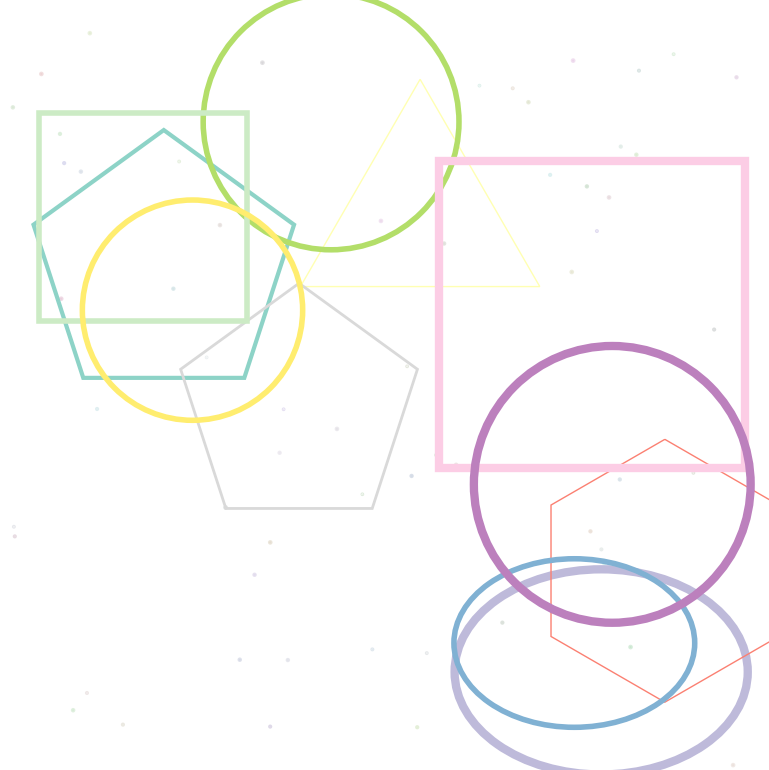[{"shape": "pentagon", "thickness": 1.5, "radius": 0.89, "center": [0.213, 0.653]}, {"shape": "triangle", "thickness": 0.5, "radius": 0.9, "center": [0.546, 0.718]}, {"shape": "oval", "thickness": 3, "radius": 0.95, "center": [0.781, 0.127]}, {"shape": "hexagon", "thickness": 0.5, "radius": 0.85, "center": [0.863, 0.259]}, {"shape": "oval", "thickness": 2, "radius": 0.78, "center": [0.746, 0.165]}, {"shape": "circle", "thickness": 2, "radius": 0.83, "center": [0.43, 0.842]}, {"shape": "square", "thickness": 3, "radius": 1.0, "center": [0.769, 0.591]}, {"shape": "pentagon", "thickness": 1, "radius": 0.81, "center": [0.388, 0.47]}, {"shape": "circle", "thickness": 3, "radius": 0.9, "center": [0.795, 0.371]}, {"shape": "square", "thickness": 2, "radius": 0.68, "center": [0.186, 0.718]}, {"shape": "circle", "thickness": 2, "radius": 0.72, "center": [0.25, 0.597]}]